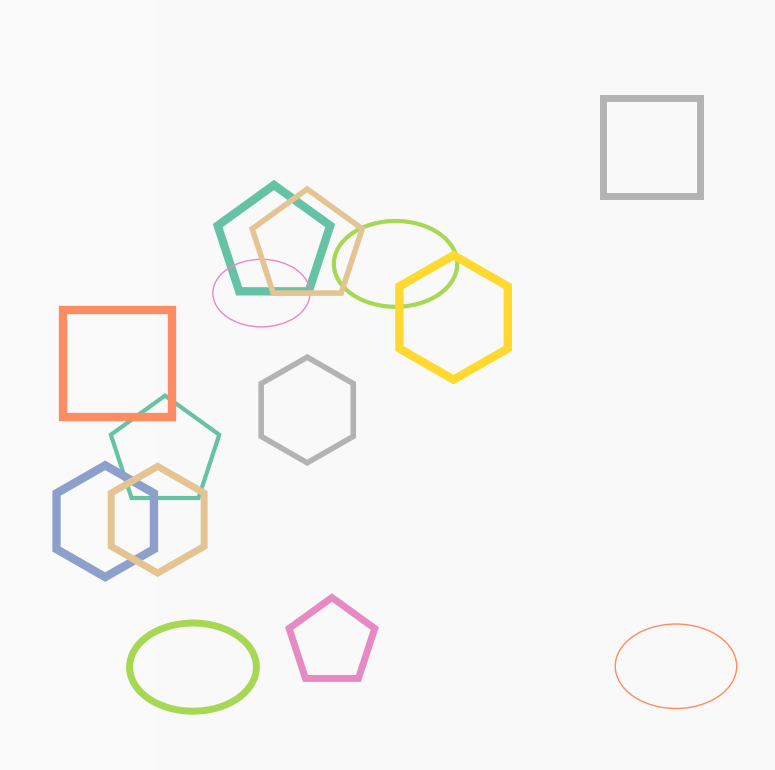[{"shape": "pentagon", "thickness": 1.5, "radius": 0.37, "center": [0.213, 0.413]}, {"shape": "pentagon", "thickness": 3, "radius": 0.38, "center": [0.353, 0.683]}, {"shape": "oval", "thickness": 0.5, "radius": 0.39, "center": [0.872, 0.135]}, {"shape": "square", "thickness": 3, "radius": 0.35, "center": [0.151, 0.528]}, {"shape": "hexagon", "thickness": 3, "radius": 0.36, "center": [0.136, 0.323]}, {"shape": "pentagon", "thickness": 2.5, "radius": 0.29, "center": [0.428, 0.166]}, {"shape": "oval", "thickness": 0.5, "radius": 0.31, "center": [0.337, 0.619]}, {"shape": "oval", "thickness": 1.5, "radius": 0.4, "center": [0.51, 0.657]}, {"shape": "oval", "thickness": 2.5, "radius": 0.41, "center": [0.249, 0.134]}, {"shape": "hexagon", "thickness": 3, "radius": 0.4, "center": [0.585, 0.588]}, {"shape": "pentagon", "thickness": 2, "radius": 0.37, "center": [0.396, 0.68]}, {"shape": "hexagon", "thickness": 2.5, "radius": 0.35, "center": [0.203, 0.325]}, {"shape": "square", "thickness": 2.5, "radius": 0.32, "center": [0.841, 0.809]}, {"shape": "hexagon", "thickness": 2, "radius": 0.34, "center": [0.396, 0.468]}]